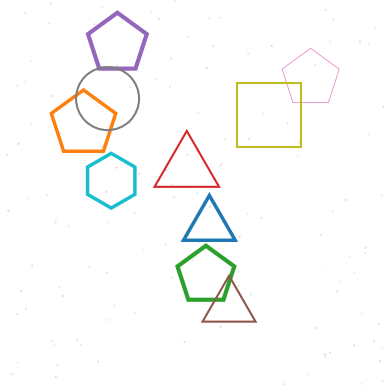[{"shape": "triangle", "thickness": 2.5, "radius": 0.39, "center": [0.544, 0.415]}, {"shape": "pentagon", "thickness": 2.5, "radius": 0.44, "center": [0.217, 0.678]}, {"shape": "pentagon", "thickness": 3, "radius": 0.39, "center": [0.535, 0.284]}, {"shape": "triangle", "thickness": 1.5, "radius": 0.48, "center": [0.485, 0.563]}, {"shape": "pentagon", "thickness": 3, "radius": 0.4, "center": [0.305, 0.887]}, {"shape": "triangle", "thickness": 1.5, "radius": 0.4, "center": [0.595, 0.204]}, {"shape": "pentagon", "thickness": 0.5, "radius": 0.39, "center": [0.807, 0.796]}, {"shape": "circle", "thickness": 1.5, "radius": 0.41, "center": [0.279, 0.744]}, {"shape": "square", "thickness": 1.5, "radius": 0.41, "center": [0.698, 0.701]}, {"shape": "hexagon", "thickness": 2.5, "radius": 0.36, "center": [0.289, 0.531]}]